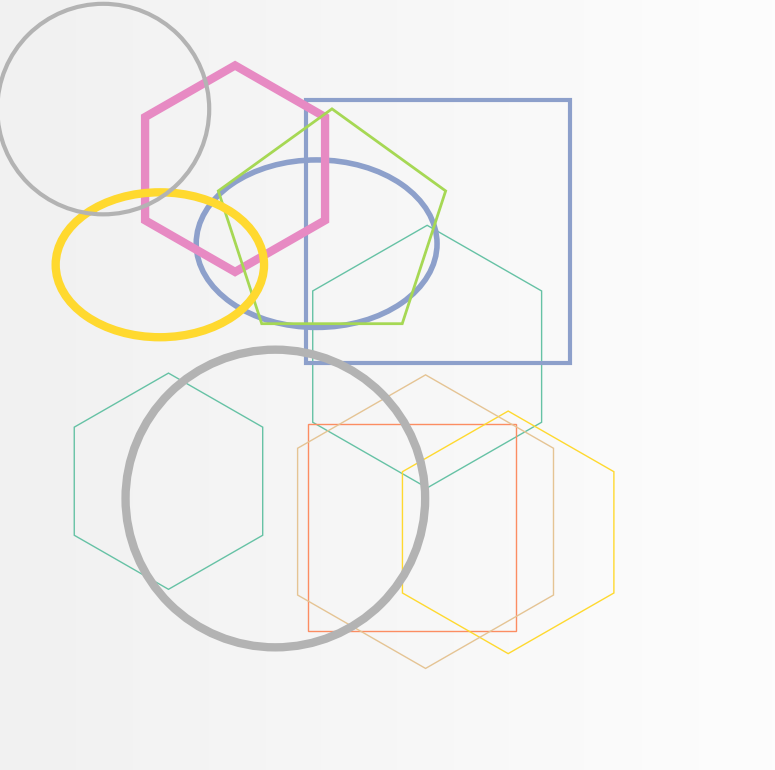[{"shape": "hexagon", "thickness": 0.5, "radius": 0.85, "center": [0.551, 0.537]}, {"shape": "hexagon", "thickness": 0.5, "radius": 0.7, "center": [0.217, 0.375]}, {"shape": "square", "thickness": 0.5, "radius": 0.67, "center": [0.532, 0.315]}, {"shape": "square", "thickness": 1.5, "radius": 0.85, "center": [0.565, 0.699]}, {"shape": "oval", "thickness": 2, "radius": 0.78, "center": [0.409, 0.684]}, {"shape": "hexagon", "thickness": 3, "radius": 0.67, "center": [0.303, 0.781]}, {"shape": "pentagon", "thickness": 1, "radius": 0.77, "center": [0.428, 0.704]}, {"shape": "hexagon", "thickness": 0.5, "radius": 0.79, "center": [0.656, 0.309]}, {"shape": "oval", "thickness": 3, "radius": 0.67, "center": [0.206, 0.656]}, {"shape": "hexagon", "thickness": 0.5, "radius": 0.95, "center": [0.549, 0.323]}, {"shape": "circle", "thickness": 1.5, "radius": 0.68, "center": [0.133, 0.858]}, {"shape": "circle", "thickness": 3, "radius": 0.97, "center": [0.355, 0.353]}]